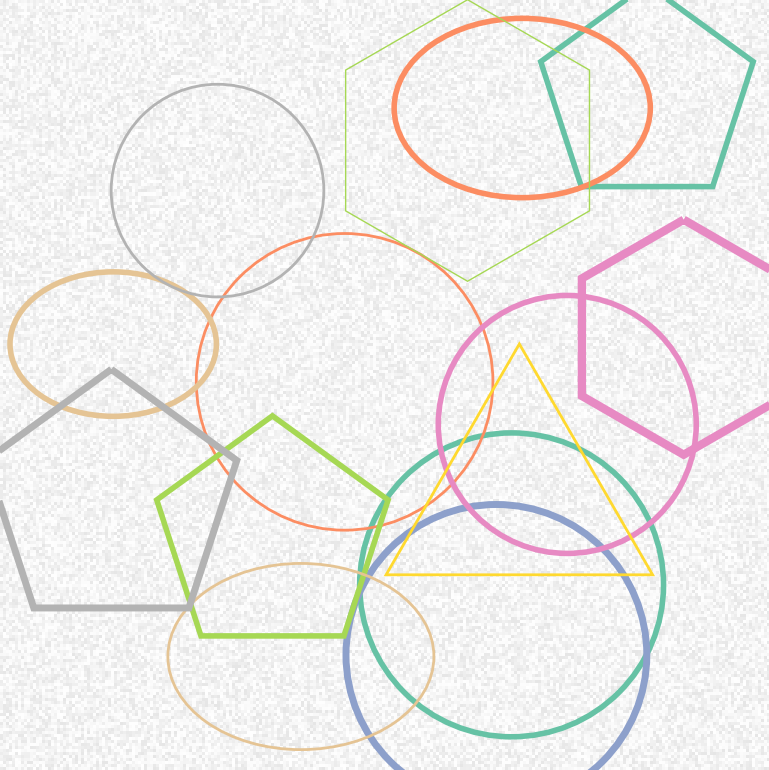[{"shape": "circle", "thickness": 2, "radius": 0.99, "center": [0.664, 0.24]}, {"shape": "pentagon", "thickness": 2, "radius": 0.73, "center": [0.84, 0.875]}, {"shape": "oval", "thickness": 2, "radius": 0.83, "center": [0.678, 0.86]}, {"shape": "circle", "thickness": 1, "radius": 0.96, "center": [0.448, 0.504]}, {"shape": "circle", "thickness": 2.5, "radius": 0.98, "center": [0.645, 0.149]}, {"shape": "hexagon", "thickness": 3, "radius": 0.76, "center": [0.888, 0.562]}, {"shape": "circle", "thickness": 2, "radius": 0.84, "center": [0.737, 0.449]}, {"shape": "pentagon", "thickness": 2, "radius": 0.79, "center": [0.354, 0.302]}, {"shape": "hexagon", "thickness": 0.5, "radius": 0.91, "center": [0.607, 0.818]}, {"shape": "triangle", "thickness": 1, "radius": 1.0, "center": [0.674, 0.353]}, {"shape": "oval", "thickness": 2, "radius": 0.67, "center": [0.147, 0.553]}, {"shape": "oval", "thickness": 1, "radius": 0.86, "center": [0.391, 0.147]}, {"shape": "circle", "thickness": 1, "radius": 0.69, "center": [0.282, 0.752]}, {"shape": "pentagon", "thickness": 2.5, "radius": 0.86, "center": [0.145, 0.349]}]